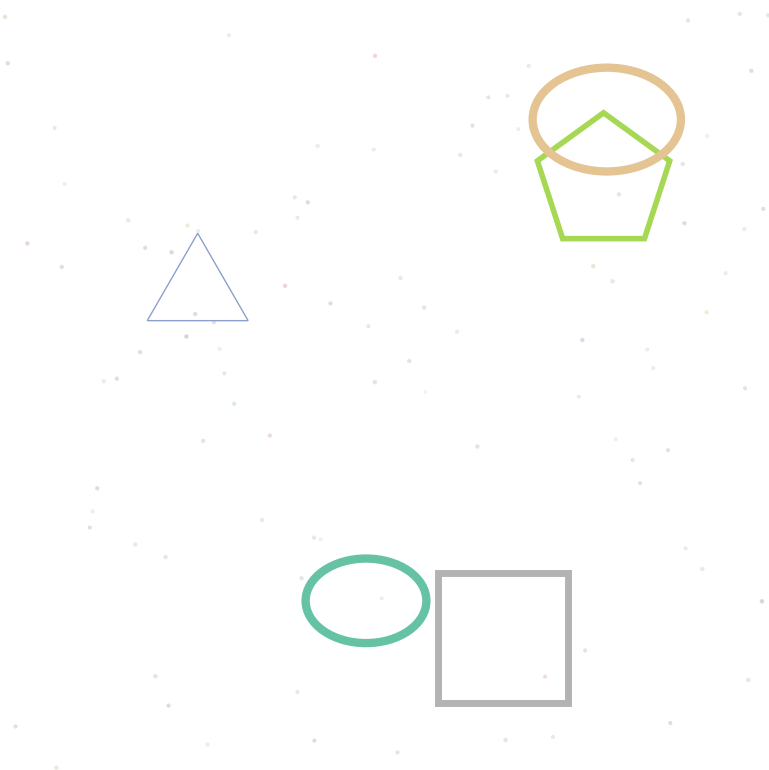[{"shape": "oval", "thickness": 3, "radius": 0.39, "center": [0.475, 0.22]}, {"shape": "triangle", "thickness": 0.5, "radius": 0.38, "center": [0.257, 0.621]}, {"shape": "pentagon", "thickness": 2, "radius": 0.45, "center": [0.784, 0.763]}, {"shape": "oval", "thickness": 3, "radius": 0.48, "center": [0.788, 0.845]}, {"shape": "square", "thickness": 2.5, "radius": 0.42, "center": [0.653, 0.171]}]